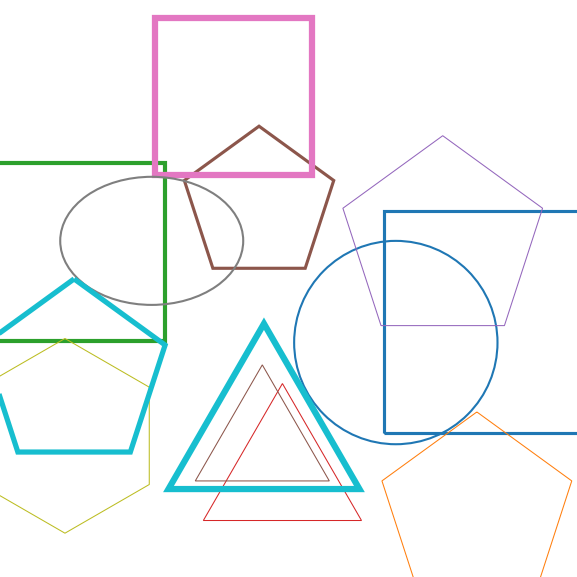[{"shape": "circle", "thickness": 1, "radius": 0.88, "center": [0.685, 0.406]}, {"shape": "square", "thickness": 1.5, "radius": 0.96, "center": [0.857, 0.442]}, {"shape": "pentagon", "thickness": 0.5, "radius": 0.86, "center": [0.826, 0.113]}, {"shape": "square", "thickness": 2, "radius": 0.77, "center": [0.131, 0.563]}, {"shape": "triangle", "thickness": 0.5, "radius": 0.79, "center": [0.489, 0.177]}, {"shape": "pentagon", "thickness": 0.5, "radius": 0.91, "center": [0.767, 0.582]}, {"shape": "pentagon", "thickness": 1.5, "radius": 0.68, "center": [0.449, 0.645]}, {"shape": "triangle", "thickness": 0.5, "radius": 0.67, "center": [0.454, 0.233]}, {"shape": "square", "thickness": 3, "radius": 0.68, "center": [0.404, 0.832]}, {"shape": "oval", "thickness": 1, "radius": 0.79, "center": [0.263, 0.582]}, {"shape": "hexagon", "thickness": 0.5, "radius": 0.84, "center": [0.112, 0.244]}, {"shape": "pentagon", "thickness": 2.5, "radius": 0.83, "center": [0.128, 0.35]}, {"shape": "triangle", "thickness": 3, "radius": 0.95, "center": [0.457, 0.248]}]